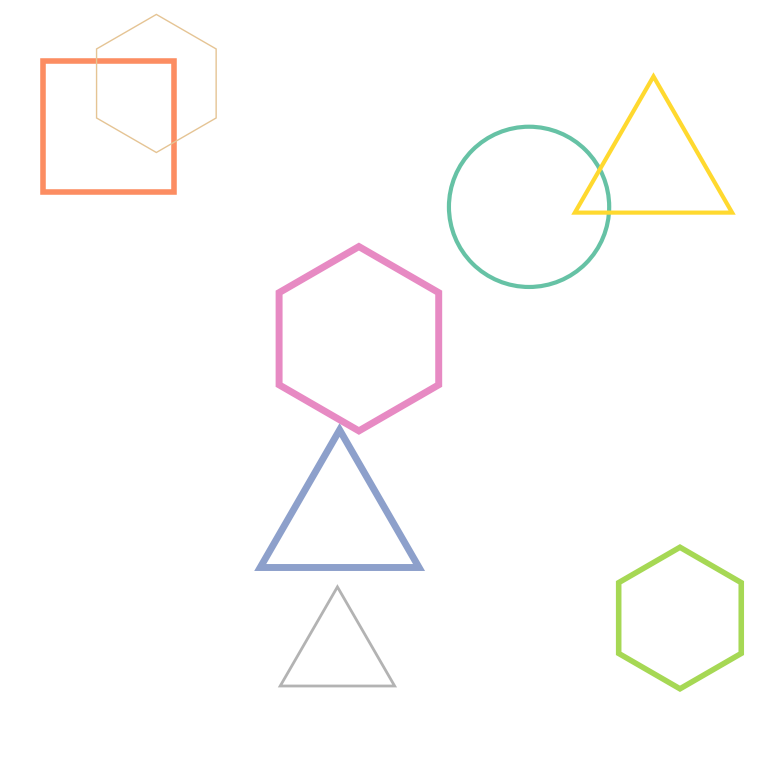[{"shape": "circle", "thickness": 1.5, "radius": 0.52, "center": [0.687, 0.731]}, {"shape": "square", "thickness": 2, "radius": 0.42, "center": [0.141, 0.836]}, {"shape": "triangle", "thickness": 2.5, "radius": 0.6, "center": [0.441, 0.323]}, {"shape": "hexagon", "thickness": 2.5, "radius": 0.6, "center": [0.466, 0.56]}, {"shape": "hexagon", "thickness": 2, "radius": 0.46, "center": [0.883, 0.197]}, {"shape": "triangle", "thickness": 1.5, "radius": 0.59, "center": [0.849, 0.783]}, {"shape": "hexagon", "thickness": 0.5, "radius": 0.45, "center": [0.203, 0.892]}, {"shape": "triangle", "thickness": 1, "radius": 0.43, "center": [0.438, 0.152]}]